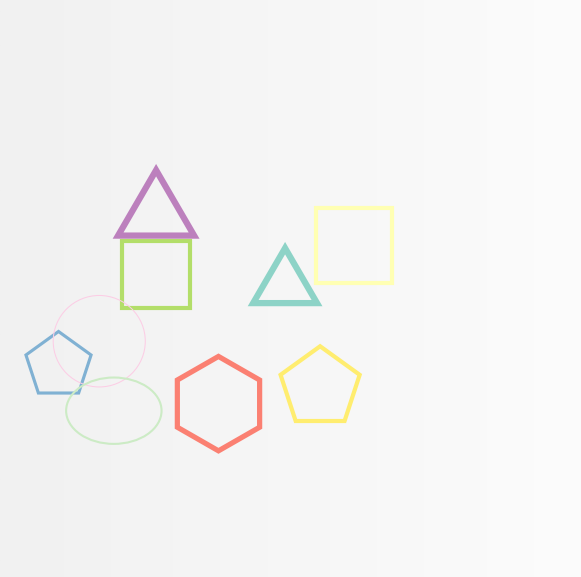[{"shape": "triangle", "thickness": 3, "radius": 0.32, "center": [0.49, 0.506]}, {"shape": "square", "thickness": 2, "radius": 0.32, "center": [0.609, 0.573]}, {"shape": "hexagon", "thickness": 2.5, "radius": 0.41, "center": [0.376, 0.3]}, {"shape": "pentagon", "thickness": 1.5, "radius": 0.29, "center": [0.101, 0.366]}, {"shape": "square", "thickness": 2, "radius": 0.29, "center": [0.268, 0.524]}, {"shape": "circle", "thickness": 0.5, "radius": 0.4, "center": [0.171, 0.408]}, {"shape": "triangle", "thickness": 3, "radius": 0.38, "center": [0.269, 0.629]}, {"shape": "oval", "thickness": 1, "radius": 0.41, "center": [0.196, 0.288]}, {"shape": "pentagon", "thickness": 2, "radius": 0.36, "center": [0.551, 0.328]}]